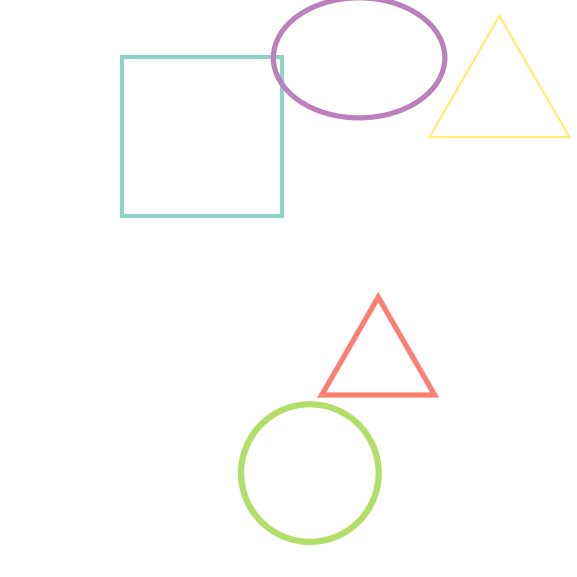[{"shape": "square", "thickness": 2, "radius": 0.69, "center": [0.349, 0.763]}, {"shape": "triangle", "thickness": 2.5, "radius": 0.56, "center": [0.655, 0.372]}, {"shape": "circle", "thickness": 3, "radius": 0.6, "center": [0.537, 0.18]}, {"shape": "oval", "thickness": 2.5, "radius": 0.74, "center": [0.622, 0.899]}, {"shape": "triangle", "thickness": 1, "radius": 0.7, "center": [0.865, 0.832]}]